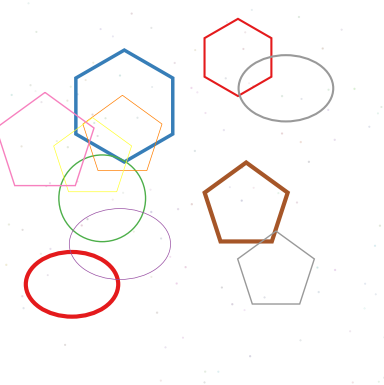[{"shape": "hexagon", "thickness": 1.5, "radius": 0.5, "center": [0.618, 0.851]}, {"shape": "oval", "thickness": 3, "radius": 0.6, "center": [0.187, 0.262]}, {"shape": "hexagon", "thickness": 2.5, "radius": 0.73, "center": [0.323, 0.725]}, {"shape": "circle", "thickness": 1, "radius": 0.56, "center": [0.265, 0.485]}, {"shape": "oval", "thickness": 0.5, "radius": 0.66, "center": [0.311, 0.366]}, {"shape": "pentagon", "thickness": 0.5, "radius": 0.54, "center": [0.318, 0.644]}, {"shape": "pentagon", "thickness": 0.5, "radius": 0.53, "center": [0.241, 0.588]}, {"shape": "pentagon", "thickness": 3, "radius": 0.57, "center": [0.639, 0.465]}, {"shape": "pentagon", "thickness": 1, "radius": 0.67, "center": [0.117, 0.626]}, {"shape": "oval", "thickness": 1.5, "radius": 0.61, "center": [0.743, 0.771]}, {"shape": "pentagon", "thickness": 1, "radius": 0.52, "center": [0.717, 0.295]}]